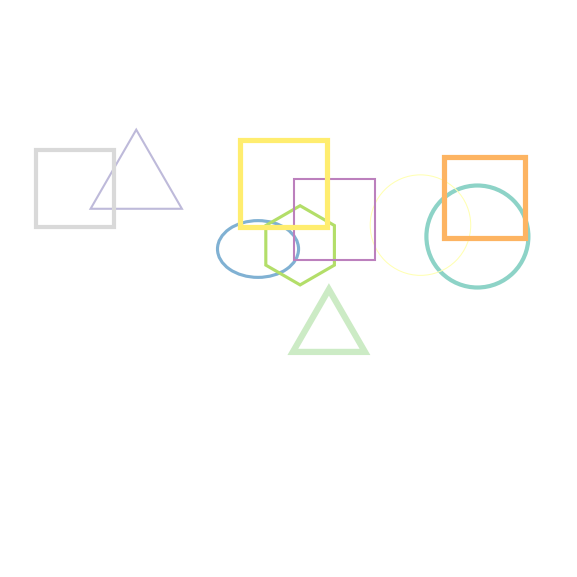[{"shape": "circle", "thickness": 2, "radius": 0.44, "center": [0.827, 0.59]}, {"shape": "circle", "thickness": 0.5, "radius": 0.44, "center": [0.728, 0.609]}, {"shape": "triangle", "thickness": 1, "radius": 0.46, "center": [0.236, 0.683]}, {"shape": "oval", "thickness": 1.5, "radius": 0.35, "center": [0.447, 0.568]}, {"shape": "square", "thickness": 2.5, "radius": 0.35, "center": [0.839, 0.657]}, {"shape": "hexagon", "thickness": 1.5, "radius": 0.34, "center": [0.52, 0.574]}, {"shape": "square", "thickness": 2, "radius": 0.34, "center": [0.13, 0.673]}, {"shape": "square", "thickness": 1, "radius": 0.35, "center": [0.58, 0.619]}, {"shape": "triangle", "thickness": 3, "radius": 0.36, "center": [0.57, 0.426]}, {"shape": "square", "thickness": 2.5, "radius": 0.38, "center": [0.49, 0.682]}]